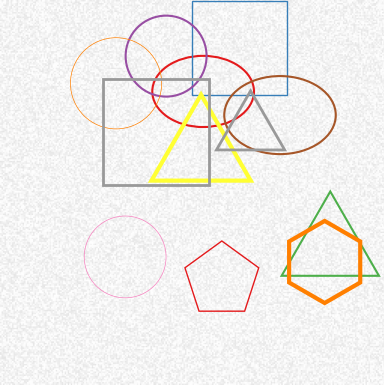[{"shape": "pentagon", "thickness": 1, "radius": 0.5, "center": [0.576, 0.273]}, {"shape": "oval", "thickness": 1.5, "radius": 0.66, "center": [0.528, 0.762]}, {"shape": "square", "thickness": 1, "radius": 0.62, "center": [0.622, 0.876]}, {"shape": "triangle", "thickness": 1.5, "radius": 0.73, "center": [0.858, 0.357]}, {"shape": "circle", "thickness": 1.5, "radius": 0.53, "center": [0.431, 0.854]}, {"shape": "hexagon", "thickness": 3, "radius": 0.53, "center": [0.843, 0.32]}, {"shape": "circle", "thickness": 0.5, "radius": 0.59, "center": [0.301, 0.784]}, {"shape": "triangle", "thickness": 3, "radius": 0.74, "center": [0.522, 0.605]}, {"shape": "oval", "thickness": 1.5, "radius": 0.72, "center": [0.727, 0.701]}, {"shape": "circle", "thickness": 0.5, "radius": 0.53, "center": [0.325, 0.333]}, {"shape": "square", "thickness": 2, "radius": 0.69, "center": [0.405, 0.657]}, {"shape": "triangle", "thickness": 2, "radius": 0.51, "center": [0.651, 0.662]}]